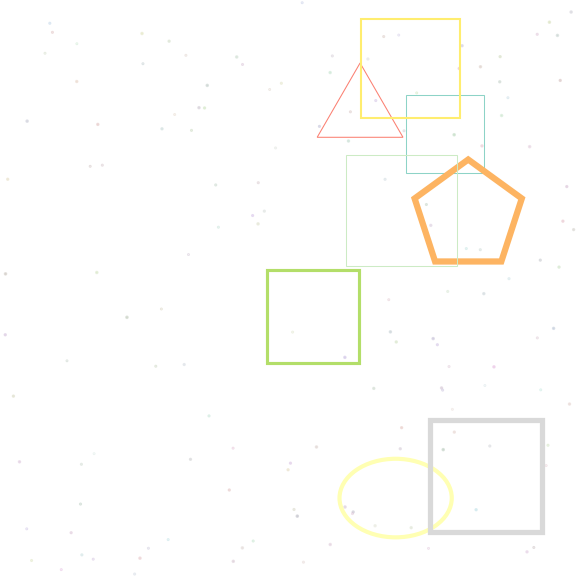[{"shape": "square", "thickness": 0.5, "radius": 0.34, "center": [0.77, 0.766]}, {"shape": "oval", "thickness": 2, "radius": 0.49, "center": [0.685, 0.137]}, {"shape": "triangle", "thickness": 0.5, "radius": 0.43, "center": [0.624, 0.804]}, {"shape": "pentagon", "thickness": 3, "radius": 0.49, "center": [0.811, 0.625]}, {"shape": "square", "thickness": 1.5, "radius": 0.4, "center": [0.543, 0.451]}, {"shape": "square", "thickness": 2.5, "radius": 0.48, "center": [0.842, 0.175]}, {"shape": "square", "thickness": 0.5, "radius": 0.48, "center": [0.695, 0.635]}, {"shape": "square", "thickness": 1, "radius": 0.43, "center": [0.711, 0.881]}]